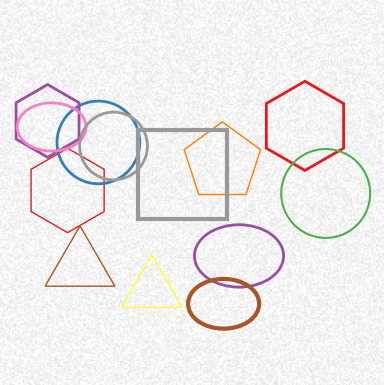[{"shape": "hexagon", "thickness": 2, "radius": 0.58, "center": [0.792, 0.673]}, {"shape": "hexagon", "thickness": 1, "radius": 0.55, "center": [0.176, 0.505]}, {"shape": "circle", "thickness": 2, "radius": 0.54, "center": [0.256, 0.63]}, {"shape": "circle", "thickness": 1.5, "radius": 0.58, "center": [0.846, 0.497]}, {"shape": "oval", "thickness": 2, "radius": 0.58, "center": [0.621, 0.335]}, {"shape": "hexagon", "thickness": 2, "radius": 0.47, "center": [0.124, 0.686]}, {"shape": "pentagon", "thickness": 1, "radius": 0.52, "center": [0.578, 0.579]}, {"shape": "triangle", "thickness": 1, "radius": 0.45, "center": [0.395, 0.247]}, {"shape": "triangle", "thickness": 1, "radius": 0.52, "center": [0.208, 0.309]}, {"shape": "oval", "thickness": 3, "radius": 0.46, "center": [0.581, 0.211]}, {"shape": "oval", "thickness": 2, "radius": 0.45, "center": [0.134, 0.67]}, {"shape": "circle", "thickness": 2, "radius": 0.44, "center": [0.295, 0.621]}, {"shape": "square", "thickness": 3, "radius": 0.58, "center": [0.474, 0.546]}]